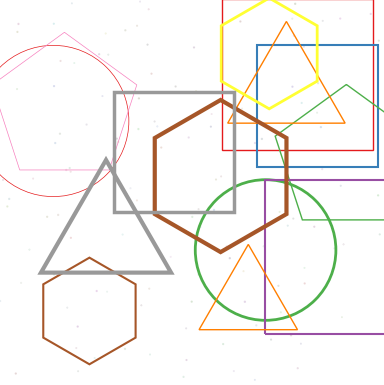[{"shape": "square", "thickness": 1, "radius": 0.98, "center": [0.773, 0.807]}, {"shape": "circle", "thickness": 0.5, "radius": 0.98, "center": [0.138, 0.686]}, {"shape": "square", "thickness": 1.5, "radius": 0.79, "center": [0.825, 0.725]}, {"shape": "pentagon", "thickness": 1, "radius": 0.97, "center": [0.9, 0.586]}, {"shape": "circle", "thickness": 2, "radius": 0.91, "center": [0.69, 0.351]}, {"shape": "square", "thickness": 1.5, "radius": 1.0, "center": [0.886, 0.333]}, {"shape": "triangle", "thickness": 1, "radius": 0.88, "center": [0.744, 0.768]}, {"shape": "triangle", "thickness": 1, "radius": 0.74, "center": [0.645, 0.217]}, {"shape": "hexagon", "thickness": 2, "radius": 0.72, "center": [0.699, 0.861]}, {"shape": "hexagon", "thickness": 3, "radius": 0.99, "center": [0.573, 0.543]}, {"shape": "hexagon", "thickness": 1.5, "radius": 0.69, "center": [0.232, 0.192]}, {"shape": "pentagon", "thickness": 0.5, "radius": 0.99, "center": [0.167, 0.718]}, {"shape": "triangle", "thickness": 3, "radius": 0.98, "center": [0.275, 0.389]}, {"shape": "square", "thickness": 2.5, "radius": 0.78, "center": [0.452, 0.605]}]